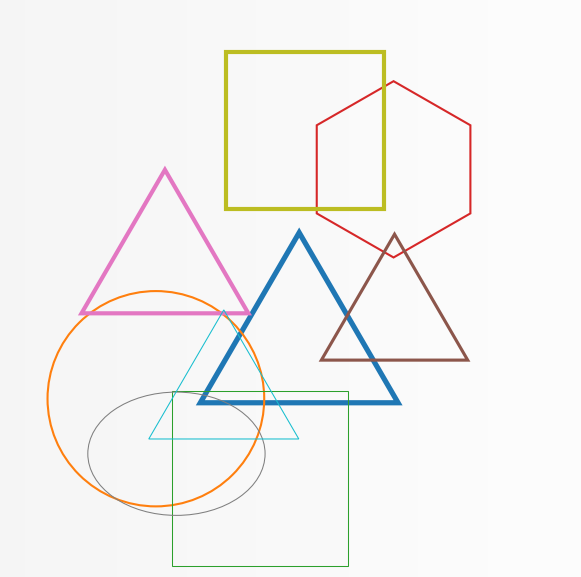[{"shape": "triangle", "thickness": 2.5, "radius": 0.98, "center": [0.515, 0.4]}, {"shape": "circle", "thickness": 1, "radius": 0.93, "center": [0.268, 0.309]}, {"shape": "square", "thickness": 0.5, "radius": 0.76, "center": [0.447, 0.17]}, {"shape": "hexagon", "thickness": 1, "radius": 0.76, "center": [0.677, 0.706]}, {"shape": "triangle", "thickness": 1.5, "radius": 0.73, "center": [0.679, 0.448]}, {"shape": "triangle", "thickness": 2, "radius": 0.83, "center": [0.284, 0.539]}, {"shape": "oval", "thickness": 0.5, "radius": 0.76, "center": [0.304, 0.213]}, {"shape": "square", "thickness": 2, "radius": 0.68, "center": [0.525, 0.773]}, {"shape": "triangle", "thickness": 0.5, "radius": 0.75, "center": [0.385, 0.314]}]